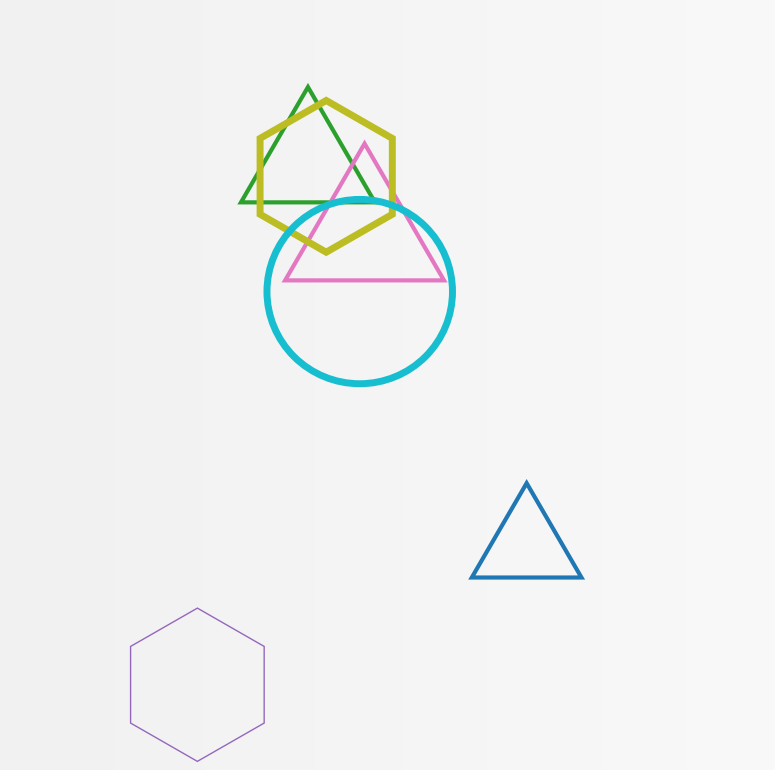[{"shape": "triangle", "thickness": 1.5, "radius": 0.41, "center": [0.68, 0.291]}, {"shape": "triangle", "thickness": 1.5, "radius": 0.5, "center": [0.397, 0.787]}, {"shape": "hexagon", "thickness": 0.5, "radius": 0.5, "center": [0.255, 0.111]}, {"shape": "triangle", "thickness": 1.5, "radius": 0.59, "center": [0.47, 0.695]}, {"shape": "hexagon", "thickness": 2.5, "radius": 0.49, "center": [0.421, 0.771]}, {"shape": "circle", "thickness": 2.5, "radius": 0.6, "center": [0.464, 0.621]}]